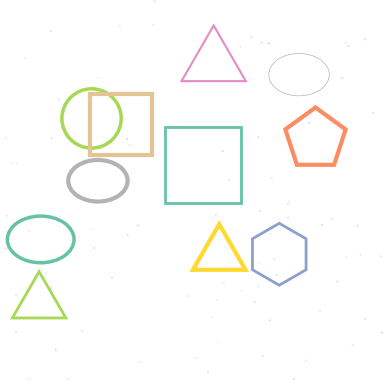[{"shape": "oval", "thickness": 2.5, "radius": 0.43, "center": [0.106, 0.378]}, {"shape": "square", "thickness": 2, "radius": 0.49, "center": [0.528, 0.571]}, {"shape": "pentagon", "thickness": 3, "radius": 0.41, "center": [0.819, 0.639]}, {"shape": "hexagon", "thickness": 2, "radius": 0.4, "center": [0.725, 0.34]}, {"shape": "triangle", "thickness": 1.5, "radius": 0.48, "center": [0.555, 0.837]}, {"shape": "triangle", "thickness": 2, "radius": 0.4, "center": [0.102, 0.214]}, {"shape": "circle", "thickness": 2.5, "radius": 0.39, "center": [0.238, 0.692]}, {"shape": "triangle", "thickness": 3, "radius": 0.39, "center": [0.569, 0.339]}, {"shape": "square", "thickness": 3, "radius": 0.4, "center": [0.314, 0.676]}, {"shape": "oval", "thickness": 3, "radius": 0.39, "center": [0.254, 0.53]}, {"shape": "oval", "thickness": 0.5, "radius": 0.39, "center": [0.777, 0.806]}]